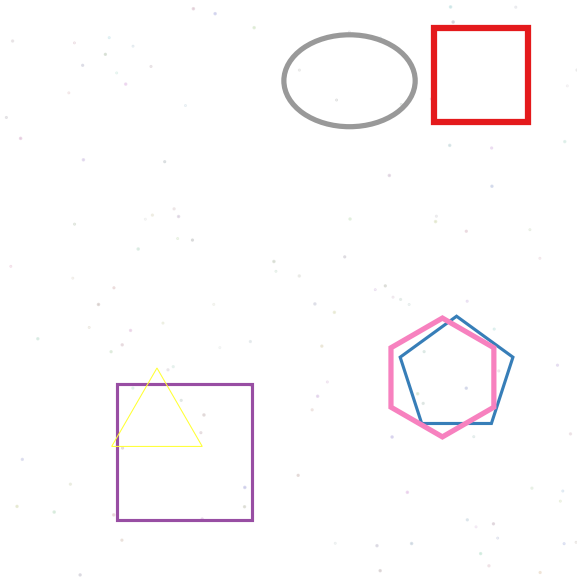[{"shape": "square", "thickness": 3, "radius": 0.41, "center": [0.833, 0.87]}, {"shape": "pentagon", "thickness": 1.5, "radius": 0.51, "center": [0.791, 0.349]}, {"shape": "square", "thickness": 1.5, "radius": 0.59, "center": [0.319, 0.216]}, {"shape": "triangle", "thickness": 0.5, "radius": 0.45, "center": [0.272, 0.271]}, {"shape": "hexagon", "thickness": 2.5, "radius": 0.51, "center": [0.766, 0.345]}, {"shape": "oval", "thickness": 2.5, "radius": 0.57, "center": [0.605, 0.859]}]